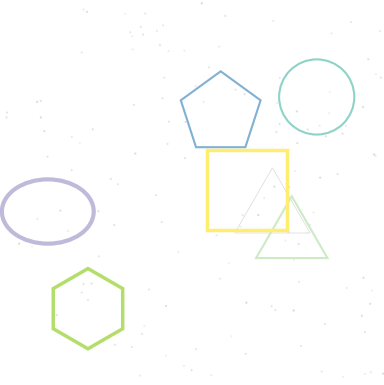[{"shape": "circle", "thickness": 1.5, "radius": 0.49, "center": [0.823, 0.748]}, {"shape": "oval", "thickness": 3, "radius": 0.6, "center": [0.124, 0.451]}, {"shape": "pentagon", "thickness": 1.5, "radius": 0.54, "center": [0.573, 0.706]}, {"shape": "hexagon", "thickness": 2.5, "radius": 0.52, "center": [0.228, 0.198]}, {"shape": "triangle", "thickness": 0.5, "radius": 0.56, "center": [0.708, 0.451]}, {"shape": "triangle", "thickness": 1.5, "radius": 0.54, "center": [0.758, 0.383]}, {"shape": "square", "thickness": 2.5, "radius": 0.52, "center": [0.643, 0.505]}]